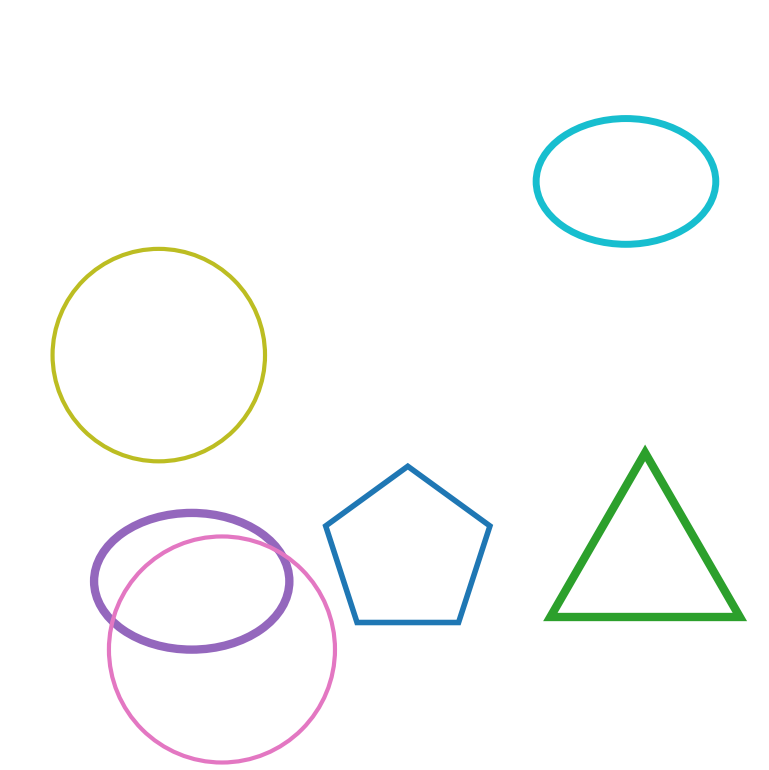[{"shape": "pentagon", "thickness": 2, "radius": 0.56, "center": [0.53, 0.282]}, {"shape": "triangle", "thickness": 3, "radius": 0.71, "center": [0.838, 0.27]}, {"shape": "oval", "thickness": 3, "radius": 0.63, "center": [0.249, 0.245]}, {"shape": "circle", "thickness": 1.5, "radius": 0.73, "center": [0.288, 0.157]}, {"shape": "circle", "thickness": 1.5, "radius": 0.69, "center": [0.206, 0.539]}, {"shape": "oval", "thickness": 2.5, "radius": 0.58, "center": [0.813, 0.764]}]